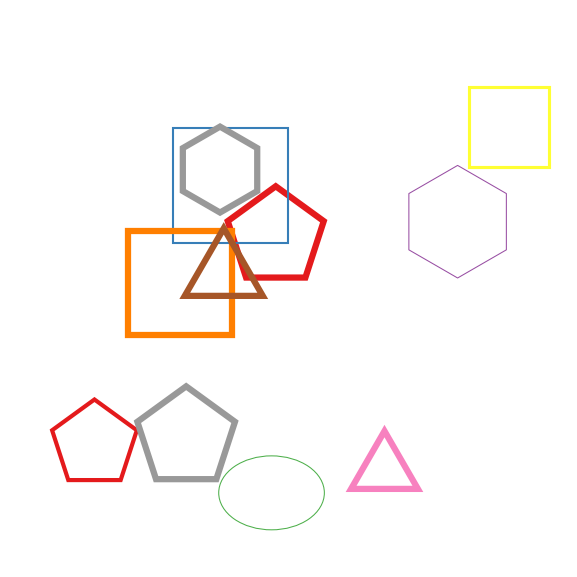[{"shape": "pentagon", "thickness": 2, "radius": 0.39, "center": [0.164, 0.23]}, {"shape": "pentagon", "thickness": 3, "radius": 0.44, "center": [0.477, 0.589]}, {"shape": "square", "thickness": 1, "radius": 0.5, "center": [0.399, 0.678]}, {"shape": "oval", "thickness": 0.5, "radius": 0.46, "center": [0.47, 0.146]}, {"shape": "hexagon", "thickness": 0.5, "radius": 0.49, "center": [0.792, 0.615]}, {"shape": "square", "thickness": 3, "radius": 0.45, "center": [0.311, 0.509]}, {"shape": "square", "thickness": 1.5, "radius": 0.35, "center": [0.881, 0.779]}, {"shape": "triangle", "thickness": 3, "radius": 0.39, "center": [0.387, 0.526]}, {"shape": "triangle", "thickness": 3, "radius": 0.33, "center": [0.666, 0.186]}, {"shape": "pentagon", "thickness": 3, "radius": 0.44, "center": [0.322, 0.241]}, {"shape": "hexagon", "thickness": 3, "radius": 0.37, "center": [0.381, 0.705]}]